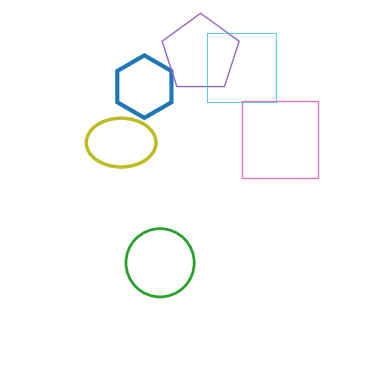[{"shape": "hexagon", "thickness": 3, "radius": 0.41, "center": [0.375, 0.775]}, {"shape": "circle", "thickness": 2, "radius": 0.44, "center": [0.416, 0.317]}, {"shape": "pentagon", "thickness": 1, "radius": 0.53, "center": [0.521, 0.86]}, {"shape": "square", "thickness": 1, "radius": 0.49, "center": [0.727, 0.638]}, {"shape": "oval", "thickness": 2.5, "radius": 0.45, "center": [0.315, 0.63]}, {"shape": "square", "thickness": 0.5, "radius": 0.45, "center": [0.628, 0.825]}]